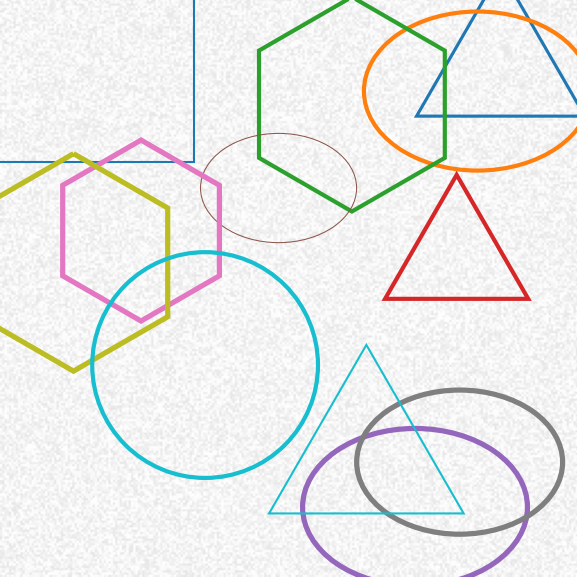[{"shape": "square", "thickness": 1, "radius": 0.9, "center": [0.157, 0.897]}, {"shape": "triangle", "thickness": 1.5, "radius": 0.84, "center": [0.867, 0.882]}, {"shape": "oval", "thickness": 2, "radius": 0.98, "center": [0.827, 0.841]}, {"shape": "hexagon", "thickness": 2, "radius": 0.93, "center": [0.609, 0.819]}, {"shape": "triangle", "thickness": 2, "radius": 0.72, "center": [0.791, 0.553]}, {"shape": "oval", "thickness": 2.5, "radius": 0.97, "center": [0.719, 0.121]}, {"shape": "oval", "thickness": 0.5, "radius": 0.68, "center": [0.482, 0.674]}, {"shape": "hexagon", "thickness": 2.5, "radius": 0.78, "center": [0.244, 0.6]}, {"shape": "oval", "thickness": 2.5, "radius": 0.89, "center": [0.796, 0.199]}, {"shape": "hexagon", "thickness": 2.5, "radius": 0.94, "center": [0.127, 0.545]}, {"shape": "circle", "thickness": 2, "radius": 0.98, "center": [0.355, 0.367]}, {"shape": "triangle", "thickness": 1, "radius": 0.97, "center": [0.634, 0.207]}]